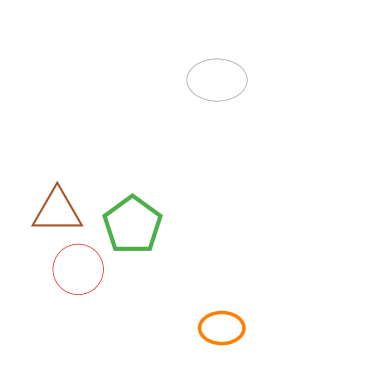[{"shape": "circle", "thickness": 0.5, "radius": 0.33, "center": [0.203, 0.3]}, {"shape": "pentagon", "thickness": 3, "radius": 0.38, "center": [0.344, 0.416]}, {"shape": "oval", "thickness": 2.5, "radius": 0.29, "center": [0.576, 0.148]}, {"shape": "triangle", "thickness": 1.5, "radius": 0.37, "center": [0.149, 0.451]}, {"shape": "oval", "thickness": 0.5, "radius": 0.39, "center": [0.564, 0.792]}]